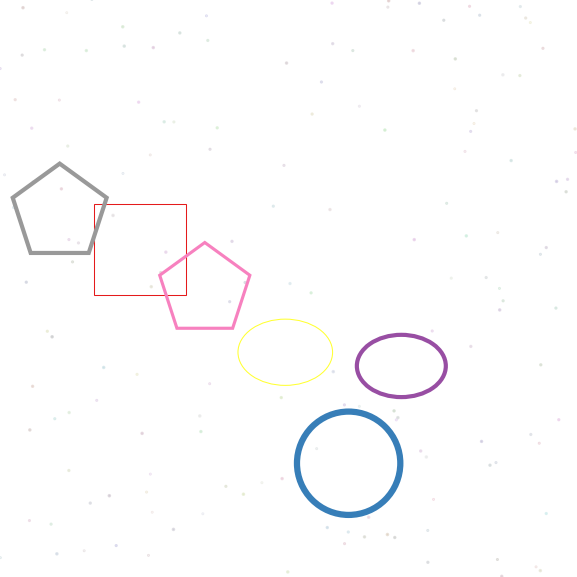[{"shape": "square", "thickness": 0.5, "radius": 0.39, "center": [0.242, 0.568]}, {"shape": "circle", "thickness": 3, "radius": 0.45, "center": [0.604, 0.197]}, {"shape": "oval", "thickness": 2, "radius": 0.39, "center": [0.695, 0.365]}, {"shape": "oval", "thickness": 0.5, "radius": 0.41, "center": [0.494, 0.389]}, {"shape": "pentagon", "thickness": 1.5, "radius": 0.41, "center": [0.355, 0.497]}, {"shape": "pentagon", "thickness": 2, "radius": 0.43, "center": [0.103, 0.63]}]